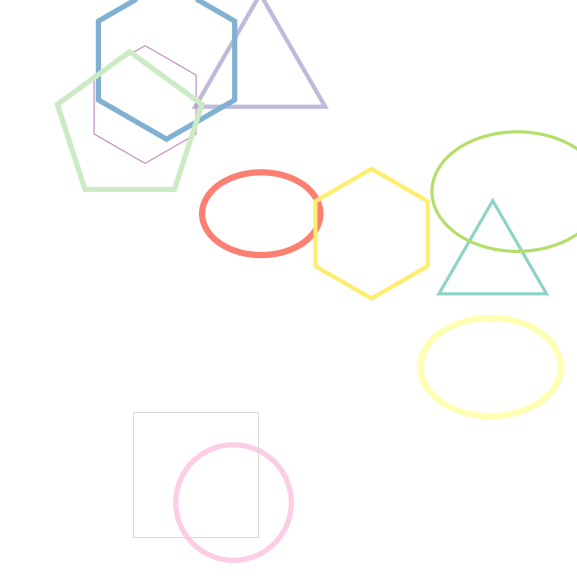[{"shape": "triangle", "thickness": 1.5, "radius": 0.54, "center": [0.853, 0.544]}, {"shape": "oval", "thickness": 3, "radius": 0.61, "center": [0.85, 0.364]}, {"shape": "triangle", "thickness": 2, "radius": 0.65, "center": [0.451, 0.879]}, {"shape": "oval", "thickness": 3, "radius": 0.51, "center": [0.452, 0.629]}, {"shape": "hexagon", "thickness": 2.5, "radius": 0.68, "center": [0.288, 0.894]}, {"shape": "oval", "thickness": 1.5, "radius": 0.74, "center": [0.896, 0.667]}, {"shape": "circle", "thickness": 2.5, "radius": 0.5, "center": [0.404, 0.129]}, {"shape": "square", "thickness": 0.5, "radius": 0.54, "center": [0.338, 0.177]}, {"shape": "hexagon", "thickness": 0.5, "radius": 0.51, "center": [0.251, 0.818]}, {"shape": "pentagon", "thickness": 2.5, "radius": 0.66, "center": [0.225, 0.778]}, {"shape": "hexagon", "thickness": 2, "radius": 0.56, "center": [0.643, 0.594]}]